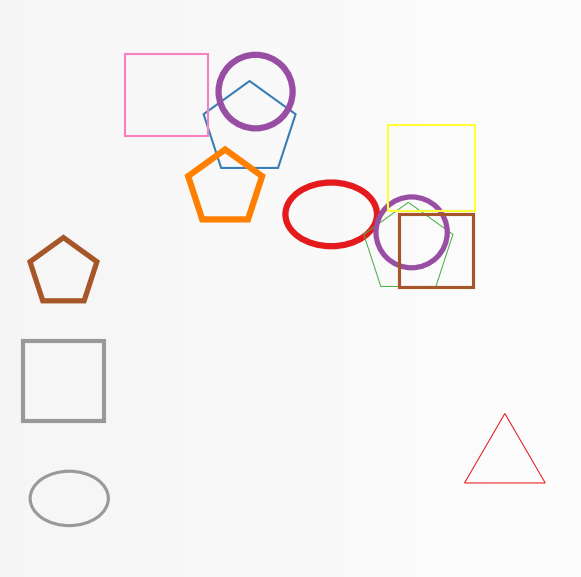[{"shape": "triangle", "thickness": 0.5, "radius": 0.4, "center": [0.869, 0.203]}, {"shape": "oval", "thickness": 3, "radius": 0.39, "center": [0.57, 0.628]}, {"shape": "pentagon", "thickness": 1, "radius": 0.42, "center": [0.429, 0.776]}, {"shape": "pentagon", "thickness": 0.5, "radius": 0.4, "center": [0.703, 0.568]}, {"shape": "circle", "thickness": 2.5, "radius": 0.31, "center": [0.708, 0.597]}, {"shape": "circle", "thickness": 3, "radius": 0.32, "center": [0.44, 0.841]}, {"shape": "pentagon", "thickness": 3, "radius": 0.33, "center": [0.387, 0.673]}, {"shape": "square", "thickness": 1, "radius": 0.37, "center": [0.742, 0.708]}, {"shape": "square", "thickness": 1.5, "radius": 0.32, "center": [0.75, 0.565]}, {"shape": "pentagon", "thickness": 2.5, "radius": 0.3, "center": [0.109, 0.527]}, {"shape": "square", "thickness": 1, "radius": 0.36, "center": [0.286, 0.835]}, {"shape": "square", "thickness": 2, "radius": 0.34, "center": [0.109, 0.34]}, {"shape": "oval", "thickness": 1.5, "radius": 0.34, "center": [0.119, 0.136]}]